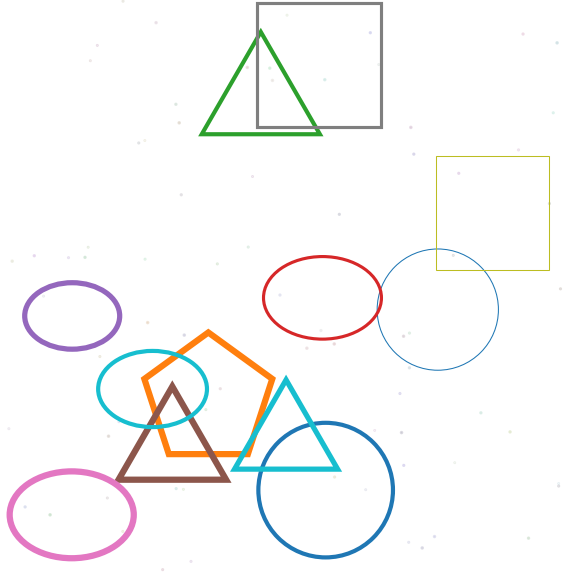[{"shape": "circle", "thickness": 2, "radius": 0.58, "center": [0.564, 0.15]}, {"shape": "circle", "thickness": 0.5, "radius": 0.52, "center": [0.758, 0.463]}, {"shape": "pentagon", "thickness": 3, "radius": 0.58, "center": [0.361, 0.307]}, {"shape": "triangle", "thickness": 2, "radius": 0.59, "center": [0.452, 0.826]}, {"shape": "oval", "thickness": 1.5, "radius": 0.51, "center": [0.558, 0.483]}, {"shape": "oval", "thickness": 2.5, "radius": 0.41, "center": [0.125, 0.452]}, {"shape": "triangle", "thickness": 3, "radius": 0.54, "center": [0.298, 0.222]}, {"shape": "oval", "thickness": 3, "radius": 0.54, "center": [0.124, 0.108]}, {"shape": "square", "thickness": 1.5, "radius": 0.54, "center": [0.552, 0.887]}, {"shape": "square", "thickness": 0.5, "radius": 0.49, "center": [0.853, 0.63]}, {"shape": "triangle", "thickness": 2.5, "radius": 0.52, "center": [0.495, 0.238]}, {"shape": "oval", "thickness": 2, "radius": 0.47, "center": [0.264, 0.326]}]